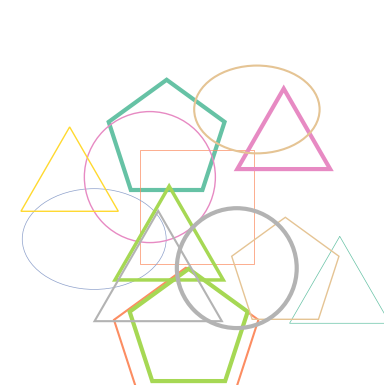[{"shape": "triangle", "thickness": 0.5, "radius": 0.75, "center": [0.882, 0.236]}, {"shape": "pentagon", "thickness": 3, "radius": 0.79, "center": [0.433, 0.634]}, {"shape": "pentagon", "thickness": 1.5, "radius": 0.99, "center": [0.484, 0.108]}, {"shape": "square", "thickness": 0.5, "radius": 0.74, "center": [0.513, 0.463]}, {"shape": "oval", "thickness": 0.5, "radius": 0.93, "center": [0.245, 0.379]}, {"shape": "circle", "thickness": 1, "radius": 0.85, "center": [0.389, 0.54]}, {"shape": "triangle", "thickness": 3, "radius": 0.7, "center": [0.737, 0.63]}, {"shape": "triangle", "thickness": 2.5, "radius": 0.81, "center": [0.439, 0.354]}, {"shape": "pentagon", "thickness": 3, "radius": 0.81, "center": [0.49, 0.141]}, {"shape": "triangle", "thickness": 1, "radius": 0.73, "center": [0.181, 0.524]}, {"shape": "oval", "thickness": 1.5, "radius": 0.81, "center": [0.667, 0.716]}, {"shape": "pentagon", "thickness": 1, "radius": 0.73, "center": [0.741, 0.289]}, {"shape": "triangle", "thickness": 1.5, "radius": 0.95, "center": [0.411, 0.261]}, {"shape": "circle", "thickness": 3, "radius": 0.78, "center": [0.615, 0.304]}]